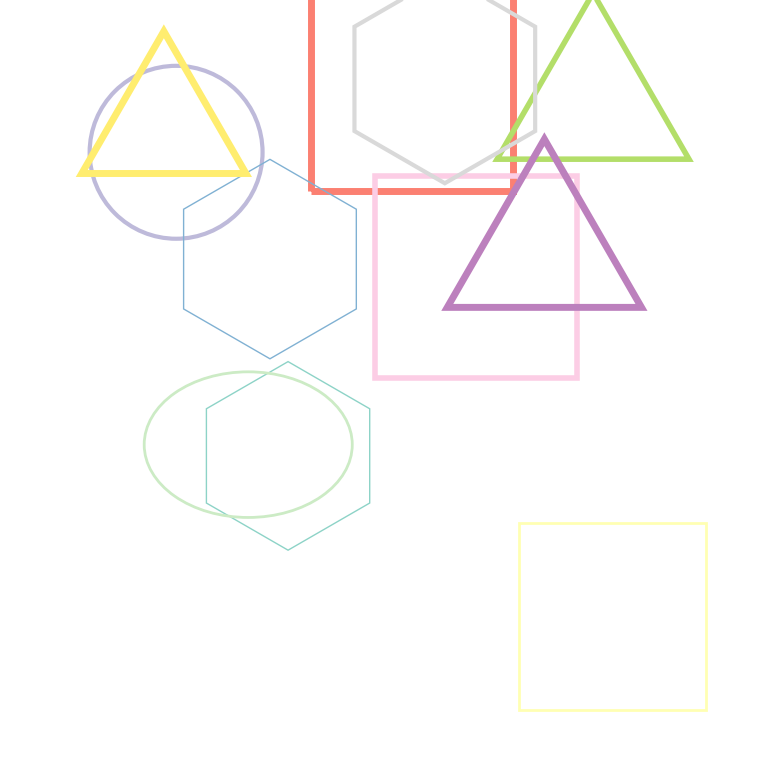[{"shape": "hexagon", "thickness": 0.5, "radius": 0.61, "center": [0.374, 0.408]}, {"shape": "square", "thickness": 1, "radius": 0.61, "center": [0.795, 0.2]}, {"shape": "circle", "thickness": 1.5, "radius": 0.56, "center": [0.229, 0.802]}, {"shape": "square", "thickness": 2.5, "radius": 0.65, "center": [0.535, 0.883]}, {"shape": "hexagon", "thickness": 0.5, "radius": 0.65, "center": [0.351, 0.664]}, {"shape": "triangle", "thickness": 2, "radius": 0.72, "center": [0.77, 0.865]}, {"shape": "square", "thickness": 2, "radius": 0.65, "center": [0.618, 0.64]}, {"shape": "hexagon", "thickness": 1.5, "radius": 0.68, "center": [0.578, 0.898]}, {"shape": "triangle", "thickness": 2.5, "radius": 0.73, "center": [0.707, 0.674]}, {"shape": "oval", "thickness": 1, "radius": 0.68, "center": [0.322, 0.423]}, {"shape": "triangle", "thickness": 2.5, "radius": 0.62, "center": [0.213, 0.836]}]